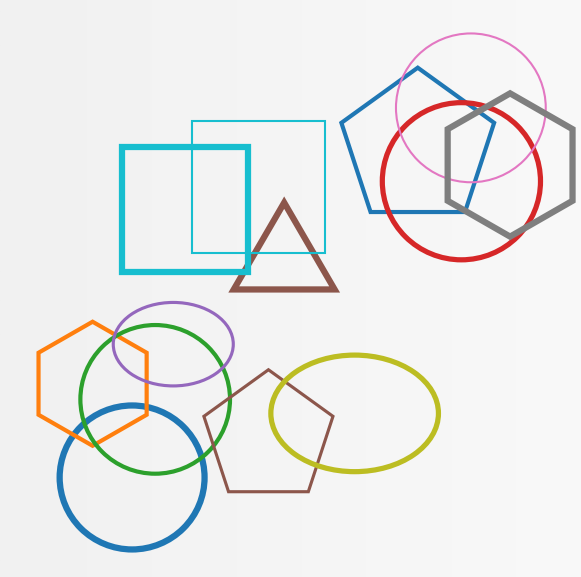[{"shape": "circle", "thickness": 3, "radius": 0.62, "center": [0.227, 0.172]}, {"shape": "pentagon", "thickness": 2, "radius": 0.69, "center": [0.719, 0.744]}, {"shape": "hexagon", "thickness": 2, "radius": 0.54, "center": [0.159, 0.335]}, {"shape": "circle", "thickness": 2, "radius": 0.64, "center": [0.267, 0.308]}, {"shape": "circle", "thickness": 2.5, "radius": 0.68, "center": [0.794, 0.685]}, {"shape": "oval", "thickness": 1.5, "radius": 0.52, "center": [0.298, 0.403]}, {"shape": "triangle", "thickness": 3, "radius": 0.5, "center": [0.489, 0.548]}, {"shape": "pentagon", "thickness": 1.5, "radius": 0.58, "center": [0.462, 0.242]}, {"shape": "circle", "thickness": 1, "radius": 0.64, "center": [0.81, 0.812]}, {"shape": "hexagon", "thickness": 3, "radius": 0.62, "center": [0.878, 0.713]}, {"shape": "oval", "thickness": 2.5, "radius": 0.72, "center": [0.61, 0.283]}, {"shape": "square", "thickness": 1, "radius": 0.57, "center": [0.445, 0.675]}, {"shape": "square", "thickness": 3, "radius": 0.54, "center": [0.319, 0.636]}]